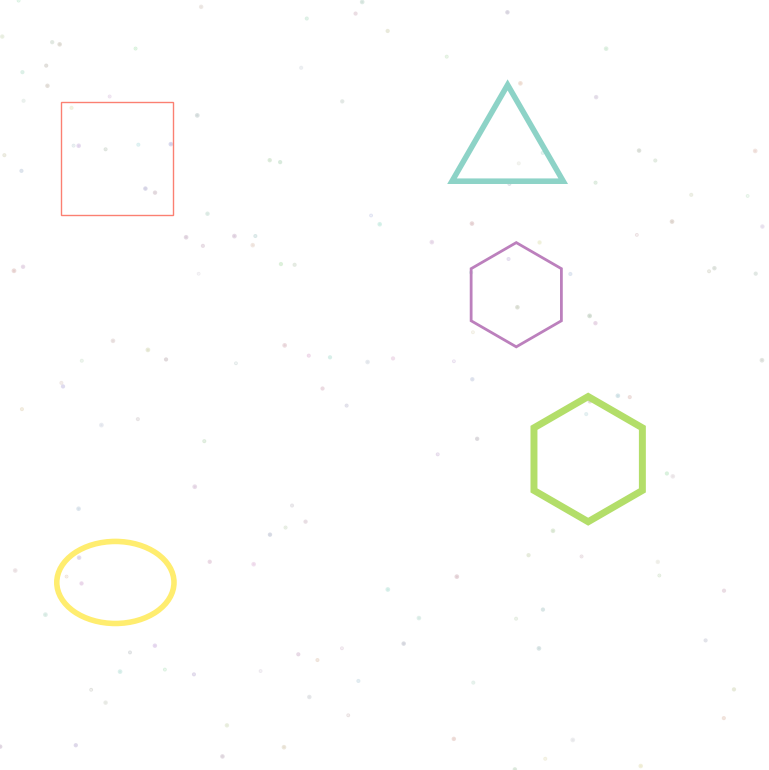[{"shape": "triangle", "thickness": 2, "radius": 0.42, "center": [0.659, 0.806]}, {"shape": "square", "thickness": 0.5, "radius": 0.37, "center": [0.152, 0.794]}, {"shape": "hexagon", "thickness": 2.5, "radius": 0.41, "center": [0.764, 0.404]}, {"shape": "hexagon", "thickness": 1, "radius": 0.34, "center": [0.67, 0.617]}, {"shape": "oval", "thickness": 2, "radius": 0.38, "center": [0.15, 0.244]}]